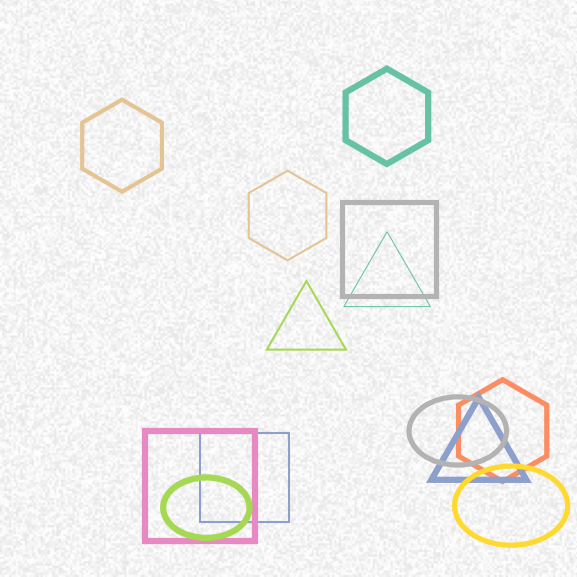[{"shape": "triangle", "thickness": 0.5, "radius": 0.43, "center": [0.67, 0.511]}, {"shape": "hexagon", "thickness": 3, "radius": 0.41, "center": [0.67, 0.798]}, {"shape": "hexagon", "thickness": 2.5, "radius": 0.44, "center": [0.87, 0.253]}, {"shape": "triangle", "thickness": 3, "radius": 0.48, "center": [0.829, 0.216]}, {"shape": "square", "thickness": 1, "radius": 0.38, "center": [0.424, 0.172]}, {"shape": "square", "thickness": 3, "radius": 0.48, "center": [0.346, 0.158]}, {"shape": "triangle", "thickness": 1, "radius": 0.4, "center": [0.531, 0.433]}, {"shape": "oval", "thickness": 3, "radius": 0.37, "center": [0.357, 0.12]}, {"shape": "oval", "thickness": 2.5, "radius": 0.49, "center": [0.885, 0.124]}, {"shape": "hexagon", "thickness": 2, "radius": 0.4, "center": [0.211, 0.747]}, {"shape": "hexagon", "thickness": 1, "radius": 0.39, "center": [0.498, 0.626]}, {"shape": "oval", "thickness": 2.5, "radius": 0.42, "center": [0.793, 0.253]}, {"shape": "square", "thickness": 2.5, "radius": 0.41, "center": [0.673, 0.569]}]